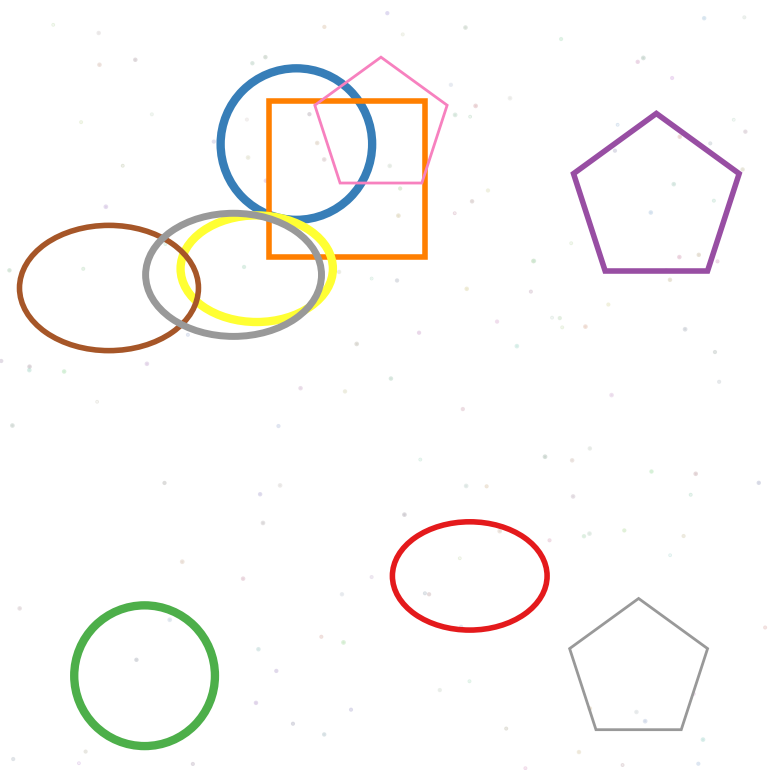[{"shape": "oval", "thickness": 2, "radius": 0.5, "center": [0.61, 0.252]}, {"shape": "circle", "thickness": 3, "radius": 0.49, "center": [0.385, 0.813]}, {"shape": "circle", "thickness": 3, "radius": 0.46, "center": [0.188, 0.122]}, {"shape": "pentagon", "thickness": 2, "radius": 0.57, "center": [0.852, 0.74]}, {"shape": "square", "thickness": 2, "radius": 0.51, "center": [0.45, 0.768]}, {"shape": "oval", "thickness": 3, "radius": 0.49, "center": [0.333, 0.651]}, {"shape": "oval", "thickness": 2, "radius": 0.58, "center": [0.142, 0.626]}, {"shape": "pentagon", "thickness": 1, "radius": 0.45, "center": [0.495, 0.835]}, {"shape": "oval", "thickness": 2.5, "radius": 0.57, "center": [0.303, 0.643]}, {"shape": "pentagon", "thickness": 1, "radius": 0.47, "center": [0.829, 0.129]}]